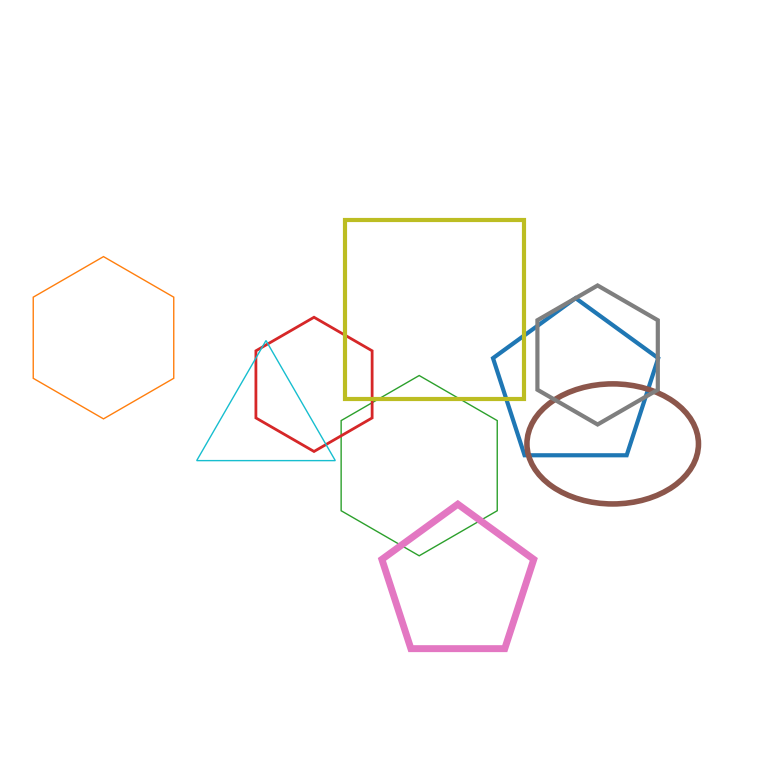[{"shape": "pentagon", "thickness": 1.5, "radius": 0.56, "center": [0.748, 0.5]}, {"shape": "hexagon", "thickness": 0.5, "radius": 0.53, "center": [0.134, 0.561]}, {"shape": "hexagon", "thickness": 0.5, "radius": 0.59, "center": [0.544, 0.395]}, {"shape": "hexagon", "thickness": 1, "radius": 0.44, "center": [0.408, 0.501]}, {"shape": "oval", "thickness": 2, "radius": 0.56, "center": [0.796, 0.423]}, {"shape": "pentagon", "thickness": 2.5, "radius": 0.52, "center": [0.595, 0.241]}, {"shape": "hexagon", "thickness": 1.5, "radius": 0.45, "center": [0.776, 0.539]}, {"shape": "square", "thickness": 1.5, "radius": 0.58, "center": [0.564, 0.598]}, {"shape": "triangle", "thickness": 0.5, "radius": 0.52, "center": [0.345, 0.454]}]